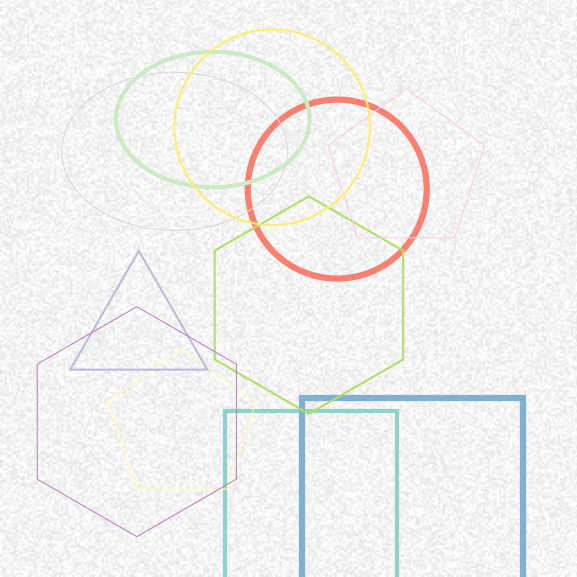[{"shape": "square", "thickness": 2, "radius": 0.75, "center": [0.539, 0.138]}, {"shape": "pentagon", "thickness": 0.5, "radius": 0.67, "center": [0.315, 0.261]}, {"shape": "triangle", "thickness": 1, "radius": 0.69, "center": [0.24, 0.428]}, {"shape": "circle", "thickness": 3, "radius": 0.77, "center": [0.584, 0.672]}, {"shape": "square", "thickness": 3, "radius": 0.96, "center": [0.714, 0.118]}, {"shape": "hexagon", "thickness": 1, "radius": 0.94, "center": [0.535, 0.471]}, {"shape": "pentagon", "thickness": 0.5, "radius": 0.71, "center": [0.703, 0.703]}, {"shape": "oval", "thickness": 0.5, "radius": 0.98, "center": [0.302, 0.737]}, {"shape": "hexagon", "thickness": 0.5, "radius": 1.0, "center": [0.237, 0.269]}, {"shape": "oval", "thickness": 2, "radius": 0.84, "center": [0.368, 0.792]}, {"shape": "circle", "thickness": 1, "radius": 0.85, "center": [0.471, 0.779]}]